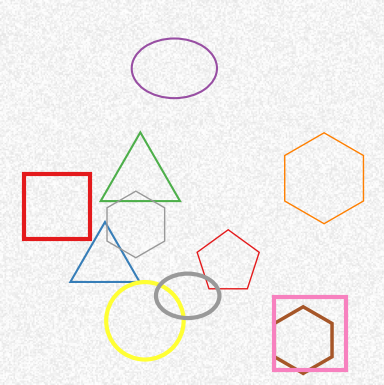[{"shape": "pentagon", "thickness": 1, "radius": 0.42, "center": [0.593, 0.318]}, {"shape": "square", "thickness": 3, "radius": 0.42, "center": [0.148, 0.463]}, {"shape": "triangle", "thickness": 1.5, "radius": 0.52, "center": [0.273, 0.32]}, {"shape": "triangle", "thickness": 1.5, "radius": 0.6, "center": [0.365, 0.537]}, {"shape": "oval", "thickness": 1.5, "radius": 0.55, "center": [0.453, 0.823]}, {"shape": "hexagon", "thickness": 1, "radius": 0.59, "center": [0.842, 0.537]}, {"shape": "circle", "thickness": 3, "radius": 0.5, "center": [0.376, 0.167]}, {"shape": "hexagon", "thickness": 2.5, "radius": 0.43, "center": [0.788, 0.117]}, {"shape": "square", "thickness": 3, "radius": 0.47, "center": [0.805, 0.133]}, {"shape": "hexagon", "thickness": 1, "radius": 0.43, "center": [0.353, 0.417]}, {"shape": "oval", "thickness": 3, "radius": 0.41, "center": [0.487, 0.232]}]